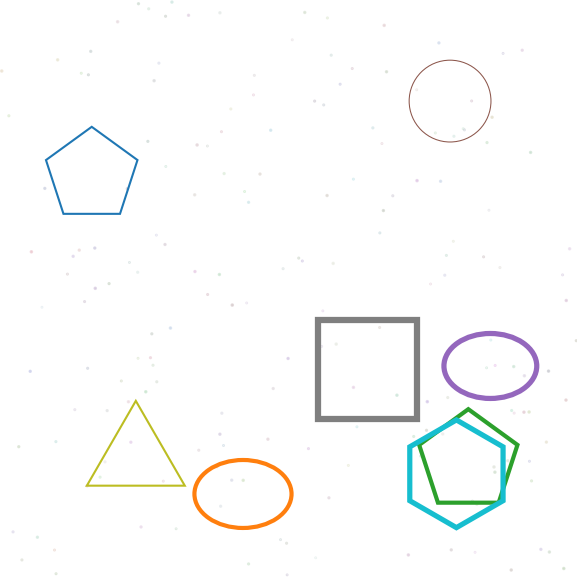[{"shape": "pentagon", "thickness": 1, "radius": 0.42, "center": [0.159, 0.696]}, {"shape": "oval", "thickness": 2, "radius": 0.42, "center": [0.421, 0.144]}, {"shape": "pentagon", "thickness": 2, "radius": 0.45, "center": [0.811, 0.201]}, {"shape": "oval", "thickness": 2.5, "radius": 0.4, "center": [0.849, 0.365]}, {"shape": "circle", "thickness": 0.5, "radius": 0.35, "center": [0.779, 0.824]}, {"shape": "square", "thickness": 3, "radius": 0.43, "center": [0.637, 0.359]}, {"shape": "triangle", "thickness": 1, "radius": 0.49, "center": [0.235, 0.207]}, {"shape": "hexagon", "thickness": 2.5, "radius": 0.47, "center": [0.79, 0.179]}]